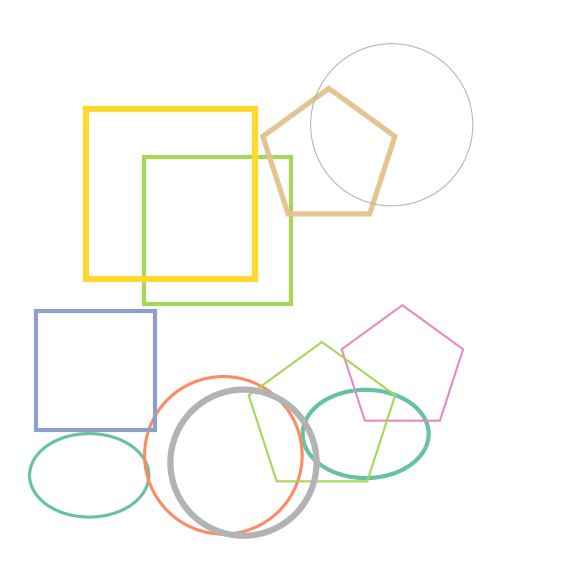[{"shape": "oval", "thickness": 2, "radius": 0.55, "center": [0.633, 0.248]}, {"shape": "oval", "thickness": 1.5, "radius": 0.52, "center": [0.154, 0.176]}, {"shape": "circle", "thickness": 1.5, "radius": 0.68, "center": [0.387, 0.211]}, {"shape": "square", "thickness": 2, "radius": 0.52, "center": [0.165, 0.357]}, {"shape": "pentagon", "thickness": 1, "radius": 0.55, "center": [0.697, 0.36]}, {"shape": "pentagon", "thickness": 1, "radius": 0.67, "center": [0.557, 0.274]}, {"shape": "square", "thickness": 2, "radius": 0.64, "center": [0.377, 0.6]}, {"shape": "square", "thickness": 3, "radius": 0.73, "center": [0.296, 0.663]}, {"shape": "pentagon", "thickness": 2.5, "radius": 0.6, "center": [0.569, 0.726]}, {"shape": "circle", "thickness": 3, "radius": 0.63, "center": [0.422, 0.198]}, {"shape": "circle", "thickness": 0.5, "radius": 0.7, "center": [0.678, 0.783]}]